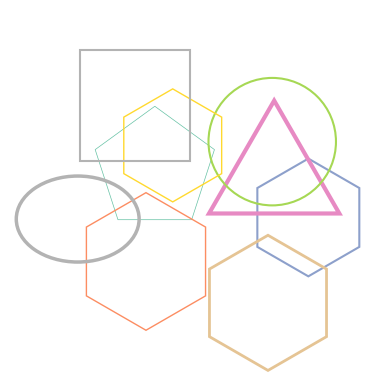[{"shape": "pentagon", "thickness": 0.5, "radius": 0.81, "center": [0.402, 0.561]}, {"shape": "hexagon", "thickness": 1, "radius": 0.89, "center": [0.379, 0.321]}, {"shape": "hexagon", "thickness": 1.5, "radius": 0.76, "center": [0.801, 0.435]}, {"shape": "triangle", "thickness": 3, "radius": 0.98, "center": [0.712, 0.543]}, {"shape": "circle", "thickness": 1.5, "radius": 0.83, "center": [0.707, 0.632]}, {"shape": "hexagon", "thickness": 1, "radius": 0.73, "center": [0.449, 0.622]}, {"shape": "hexagon", "thickness": 2, "radius": 0.88, "center": [0.696, 0.213]}, {"shape": "oval", "thickness": 2.5, "radius": 0.8, "center": [0.202, 0.431]}, {"shape": "square", "thickness": 1.5, "radius": 0.72, "center": [0.351, 0.725]}]